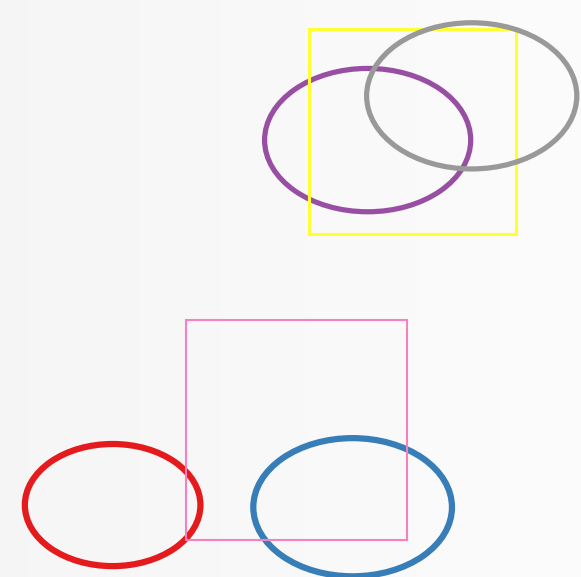[{"shape": "oval", "thickness": 3, "radius": 0.76, "center": [0.194, 0.125]}, {"shape": "oval", "thickness": 3, "radius": 0.85, "center": [0.607, 0.121]}, {"shape": "oval", "thickness": 2.5, "radius": 0.89, "center": [0.633, 0.757]}, {"shape": "square", "thickness": 1.5, "radius": 0.89, "center": [0.71, 0.772]}, {"shape": "square", "thickness": 1, "radius": 0.95, "center": [0.51, 0.254]}, {"shape": "oval", "thickness": 2.5, "radius": 0.9, "center": [0.812, 0.833]}]